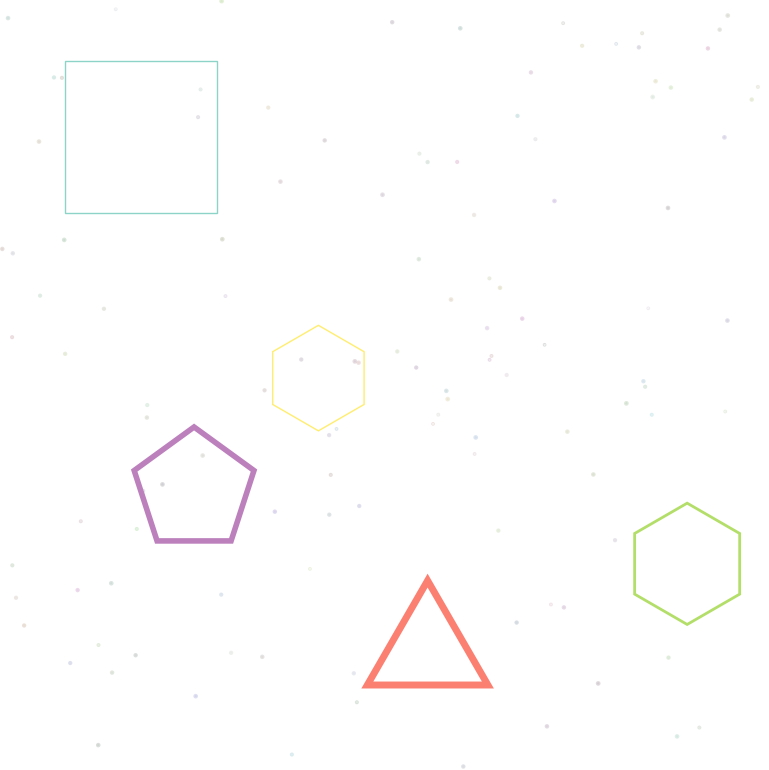[{"shape": "square", "thickness": 0.5, "radius": 0.49, "center": [0.184, 0.822]}, {"shape": "triangle", "thickness": 2.5, "radius": 0.45, "center": [0.555, 0.156]}, {"shape": "hexagon", "thickness": 1, "radius": 0.39, "center": [0.892, 0.268]}, {"shape": "pentagon", "thickness": 2, "radius": 0.41, "center": [0.252, 0.364]}, {"shape": "hexagon", "thickness": 0.5, "radius": 0.34, "center": [0.414, 0.509]}]